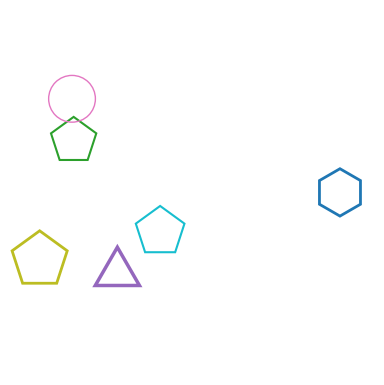[{"shape": "hexagon", "thickness": 2, "radius": 0.31, "center": [0.883, 0.5]}, {"shape": "pentagon", "thickness": 1.5, "radius": 0.31, "center": [0.191, 0.635]}, {"shape": "triangle", "thickness": 2.5, "radius": 0.33, "center": [0.305, 0.292]}, {"shape": "circle", "thickness": 1, "radius": 0.3, "center": [0.187, 0.743]}, {"shape": "pentagon", "thickness": 2, "radius": 0.38, "center": [0.103, 0.325]}, {"shape": "pentagon", "thickness": 1.5, "radius": 0.33, "center": [0.416, 0.399]}]